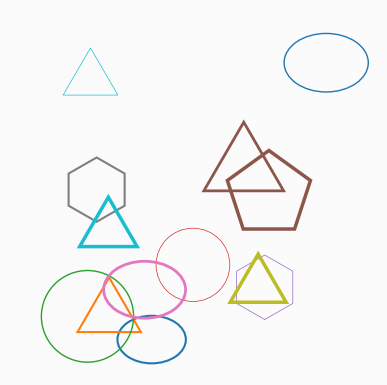[{"shape": "oval", "thickness": 1, "radius": 0.54, "center": [0.842, 0.837]}, {"shape": "oval", "thickness": 1.5, "radius": 0.44, "center": [0.391, 0.118]}, {"shape": "triangle", "thickness": 1.5, "radius": 0.47, "center": [0.282, 0.185]}, {"shape": "circle", "thickness": 1, "radius": 0.59, "center": [0.226, 0.178]}, {"shape": "circle", "thickness": 0.5, "radius": 0.48, "center": [0.498, 0.312]}, {"shape": "hexagon", "thickness": 0.5, "radius": 0.42, "center": [0.683, 0.254]}, {"shape": "pentagon", "thickness": 2.5, "radius": 0.56, "center": [0.694, 0.496]}, {"shape": "triangle", "thickness": 2, "radius": 0.59, "center": [0.629, 0.564]}, {"shape": "oval", "thickness": 2, "radius": 0.53, "center": [0.373, 0.247]}, {"shape": "hexagon", "thickness": 1.5, "radius": 0.42, "center": [0.249, 0.507]}, {"shape": "triangle", "thickness": 2.5, "radius": 0.42, "center": [0.666, 0.257]}, {"shape": "triangle", "thickness": 0.5, "radius": 0.41, "center": [0.233, 0.794]}, {"shape": "triangle", "thickness": 2.5, "radius": 0.43, "center": [0.28, 0.402]}]